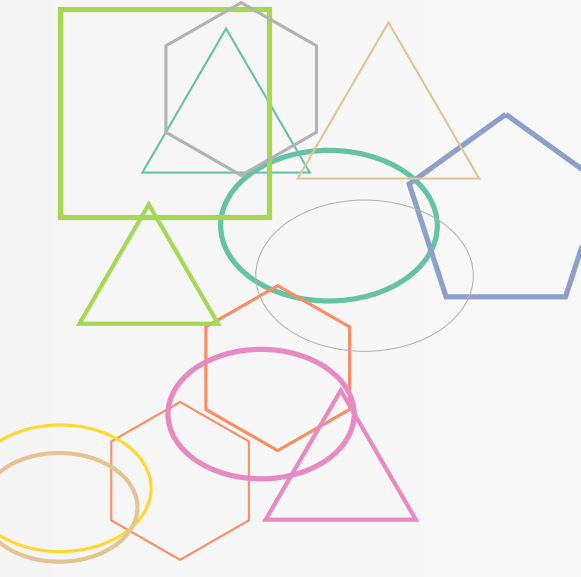[{"shape": "triangle", "thickness": 1, "radius": 0.83, "center": [0.389, 0.783]}, {"shape": "oval", "thickness": 2.5, "radius": 0.93, "center": [0.566, 0.608]}, {"shape": "hexagon", "thickness": 1, "radius": 0.68, "center": [0.31, 0.166]}, {"shape": "hexagon", "thickness": 1.5, "radius": 0.71, "center": [0.478, 0.362]}, {"shape": "pentagon", "thickness": 2.5, "radius": 0.87, "center": [0.87, 0.627]}, {"shape": "triangle", "thickness": 2, "radius": 0.75, "center": [0.586, 0.174]}, {"shape": "oval", "thickness": 2.5, "radius": 0.8, "center": [0.449, 0.282]}, {"shape": "triangle", "thickness": 2, "radius": 0.69, "center": [0.256, 0.507]}, {"shape": "square", "thickness": 2.5, "radius": 0.9, "center": [0.283, 0.803]}, {"shape": "oval", "thickness": 1.5, "radius": 0.78, "center": [0.103, 0.154]}, {"shape": "triangle", "thickness": 1, "radius": 0.9, "center": [0.668, 0.78]}, {"shape": "oval", "thickness": 2, "radius": 0.67, "center": [0.102, 0.121]}, {"shape": "oval", "thickness": 0.5, "radius": 0.94, "center": [0.627, 0.522]}, {"shape": "hexagon", "thickness": 1.5, "radius": 0.75, "center": [0.415, 0.845]}]